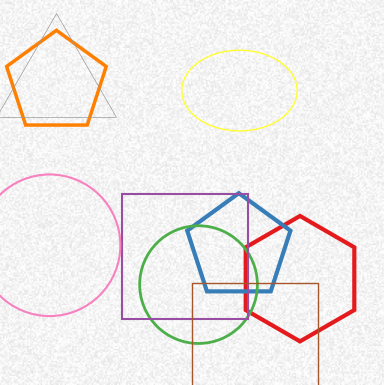[{"shape": "hexagon", "thickness": 3, "radius": 0.81, "center": [0.779, 0.276]}, {"shape": "pentagon", "thickness": 3, "radius": 0.7, "center": [0.62, 0.357]}, {"shape": "circle", "thickness": 2, "radius": 0.76, "center": [0.516, 0.261]}, {"shape": "square", "thickness": 1.5, "radius": 0.82, "center": [0.48, 0.334]}, {"shape": "pentagon", "thickness": 2.5, "radius": 0.68, "center": [0.147, 0.785]}, {"shape": "oval", "thickness": 1, "radius": 0.75, "center": [0.622, 0.765]}, {"shape": "square", "thickness": 1, "radius": 0.82, "center": [0.661, 0.1]}, {"shape": "circle", "thickness": 1.5, "radius": 0.92, "center": [0.129, 0.363]}, {"shape": "triangle", "thickness": 0.5, "radius": 0.9, "center": [0.147, 0.785]}]